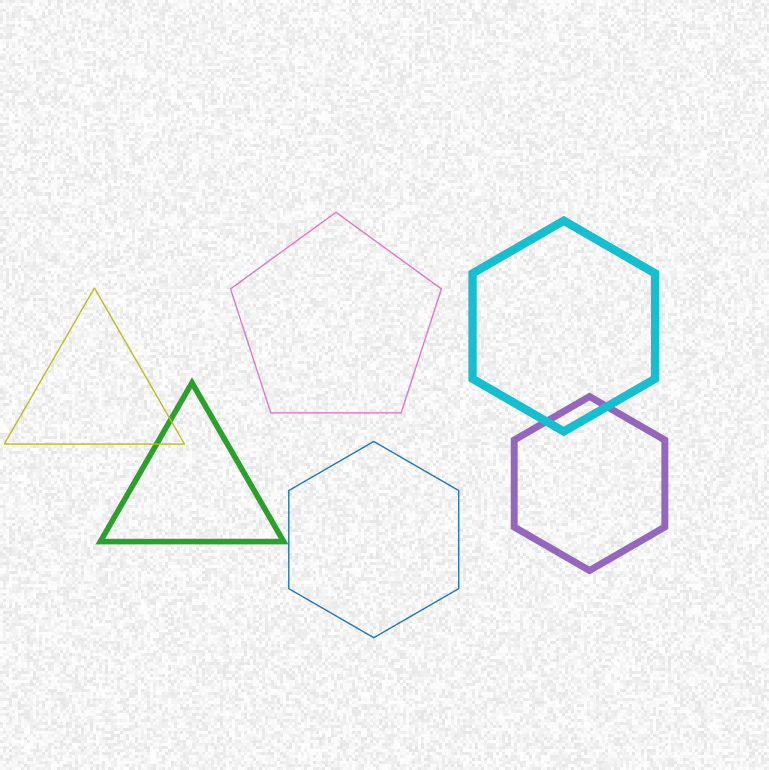[{"shape": "hexagon", "thickness": 0.5, "radius": 0.64, "center": [0.485, 0.299]}, {"shape": "triangle", "thickness": 2, "radius": 0.69, "center": [0.249, 0.365]}, {"shape": "hexagon", "thickness": 2.5, "radius": 0.56, "center": [0.766, 0.372]}, {"shape": "pentagon", "thickness": 0.5, "radius": 0.72, "center": [0.436, 0.58]}, {"shape": "triangle", "thickness": 0.5, "radius": 0.68, "center": [0.123, 0.491]}, {"shape": "hexagon", "thickness": 3, "radius": 0.68, "center": [0.732, 0.577]}]